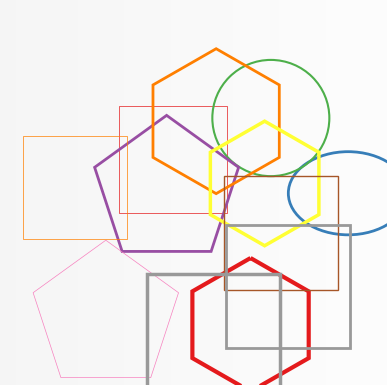[{"shape": "hexagon", "thickness": 3, "radius": 0.87, "center": [0.647, 0.157]}, {"shape": "square", "thickness": 0.5, "radius": 0.69, "center": [0.446, 0.586]}, {"shape": "oval", "thickness": 2, "radius": 0.77, "center": [0.898, 0.498]}, {"shape": "circle", "thickness": 1.5, "radius": 0.75, "center": [0.699, 0.693]}, {"shape": "pentagon", "thickness": 2, "radius": 0.98, "center": [0.43, 0.505]}, {"shape": "hexagon", "thickness": 2, "radius": 0.94, "center": [0.558, 0.685]}, {"shape": "square", "thickness": 0.5, "radius": 0.67, "center": [0.194, 0.513]}, {"shape": "hexagon", "thickness": 2.5, "radius": 0.81, "center": [0.683, 0.523]}, {"shape": "square", "thickness": 1, "radius": 0.74, "center": [0.725, 0.395]}, {"shape": "pentagon", "thickness": 0.5, "radius": 0.99, "center": [0.273, 0.179]}, {"shape": "square", "thickness": 2.5, "radius": 0.85, "center": [0.55, 0.118]}, {"shape": "square", "thickness": 2, "radius": 0.8, "center": [0.742, 0.256]}]